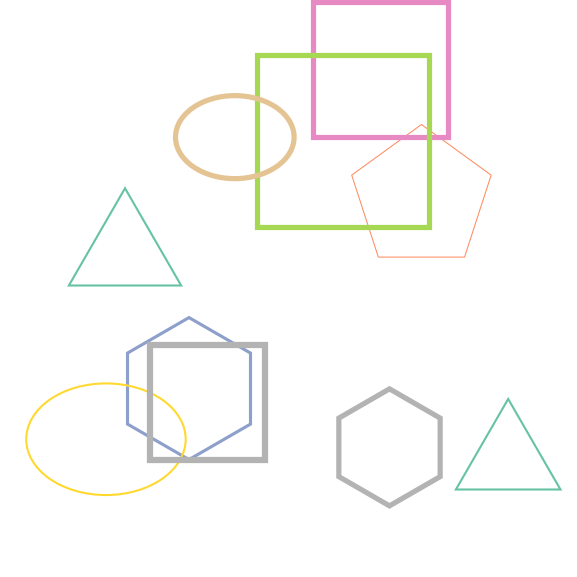[{"shape": "triangle", "thickness": 1, "radius": 0.52, "center": [0.88, 0.204]}, {"shape": "triangle", "thickness": 1, "radius": 0.56, "center": [0.216, 0.561]}, {"shape": "pentagon", "thickness": 0.5, "radius": 0.63, "center": [0.73, 0.657]}, {"shape": "hexagon", "thickness": 1.5, "radius": 0.61, "center": [0.327, 0.326]}, {"shape": "square", "thickness": 2.5, "radius": 0.59, "center": [0.658, 0.879]}, {"shape": "square", "thickness": 2.5, "radius": 0.74, "center": [0.595, 0.755]}, {"shape": "oval", "thickness": 1, "radius": 0.69, "center": [0.183, 0.239]}, {"shape": "oval", "thickness": 2.5, "radius": 0.51, "center": [0.407, 0.762]}, {"shape": "hexagon", "thickness": 2.5, "radius": 0.51, "center": [0.674, 0.224]}, {"shape": "square", "thickness": 3, "radius": 0.5, "center": [0.359, 0.302]}]